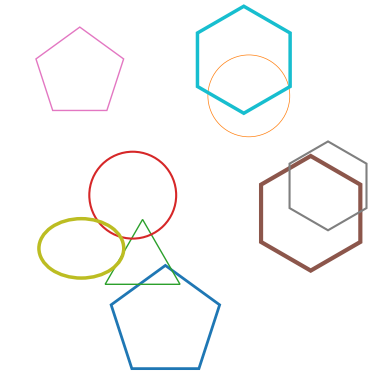[{"shape": "pentagon", "thickness": 2, "radius": 0.74, "center": [0.43, 0.162]}, {"shape": "circle", "thickness": 0.5, "radius": 0.53, "center": [0.646, 0.751]}, {"shape": "triangle", "thickness": 1, "radius": 0.56, "center": [0.37, 0.318]}, {"shape": "circle", "thickness": 1.5, "radius": 0.56, "center": [0.345, 0.493]}, {"shape": "hexagon", "thickness": 3, "radius": 0.74, "center": [0.807, 0.446]}, {"shape": "pentagon", "thickness": 1, "radius": 0.6, "center": [0.207, 0.81]}, {"shape": "hexagon", "thickness": 1.5, "radius": 0.58, "center": [0.852, 0.517]}, {"shape": "oval", "thickness": 2.5, "radius": 0.55, "center": [0.211, 0.355]}, {"shape": "hexagon", "thickness": 2.5, "radius": 0.69, "center": [0.633, 0.845]}]